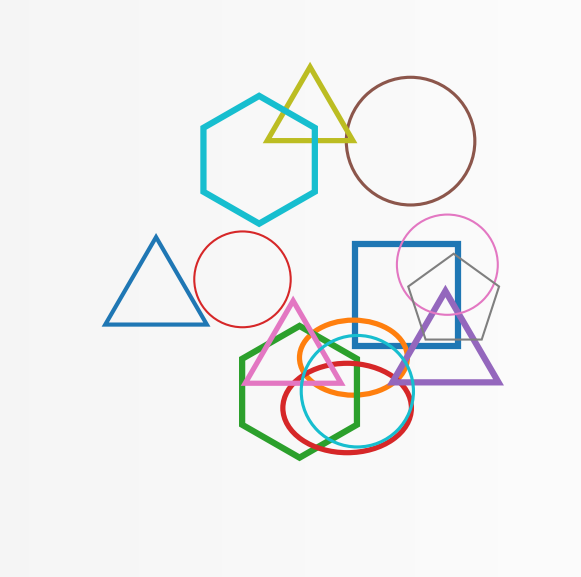[{"shape": "square", "thickness": 3, "radius": 0.44, "center": [0.7, 0.489]}, {"shape": "triangle", "thickness": 2, "radius": 0.5, "center": [0.268, 0.488]}, {"shape": "oval", "thickness": 2.5, "radius": 0.46, "center": [0.608, 0.38]}, {"shape": "hexagon", "thickness": 3, "radius": 0.57, "center": [0.515, 0.321]}, {"shape": "circle", "thickness": 1, "radius": 0.41, "center": [0.417, 0.515]}, {"shape": "oval", "thickness": 2.5, "radius": 0.55, "center": [0.597, 0.293]}, {"shape": "triangle", "thickness": 3, "radius": 0.53, "center": [0.766, 0.39]}, {"shape": "circle", "thickness": 1.5, "radius": 0.55, "center": [0.706, 0.755]}, {"shape": "triangle", "thickness": 2.5, "radius": 0.48, "center": [0.504, 0.383]}, {"shape": "circle", "thickness": 1, "radius": 0.43, "center": [0.77, 0.541]}, {"shape": "pentagon", "thickness": 1, "radius": 0.41, "center": [0.78, 0.478]}, {"shape": "triangle", "thickness": 2.5, "radius": 0.43, "center": [0.533, 0.798]}, {"shape": "hexagon", "thickness": 3, "radius": 0.55, "center": [0.446, 0.722]}, {"shape": "circle", "thickness": 1.5, "radius": 0.48, "center": [0.615, 0.322]}]